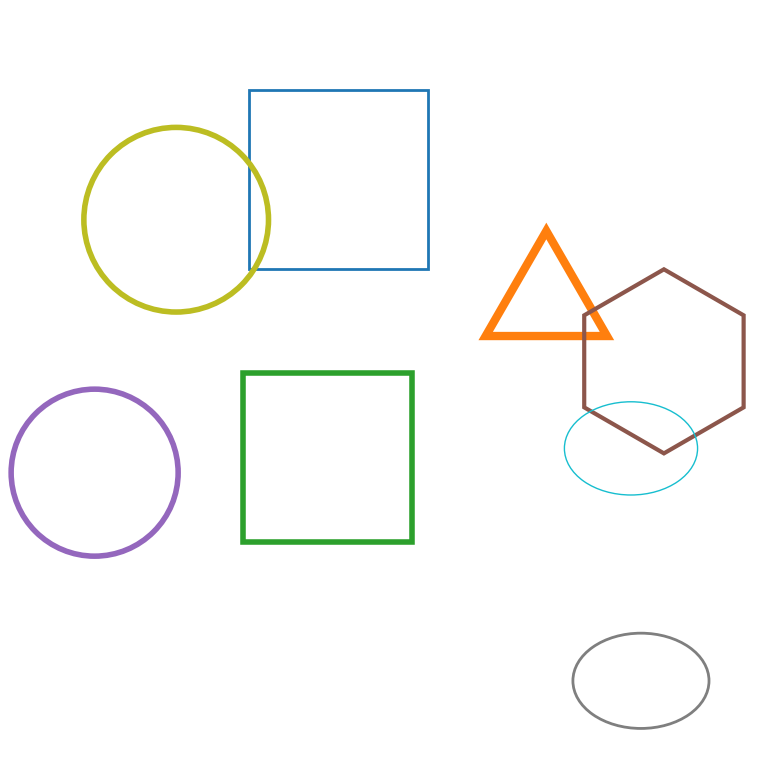[{"shape": "square", "thickness": 1, "radius": 0.58, "center": [0.44, 0.767]}, {"shape": "triangle", "thickness": 3, "radius": 0.45, "center": [0.71, 0.609]}, {"shape": "square", "thickness": 2, "radius": 0.55, "center": [0.426, 0.406]}, {"shape": "circle", "thickness": 2, "radius": 0.54, "center": [0.123, 0.386]}, {"shape": "hexagon", "thickness": 1.5, "radius": 0.6, "center": [0.862, 0.531]}, {"shape": "oval", "thickness": 1, "radius": 0.44, "center": [0.832, 0.116]}, {"shape": "circle", "thickness": 2, "radius": 0.6, "center": [0.229, 0.715]}, {"shape": "oval", "thickness": 0.5, "radius": 0.43, "center": [0.819, 0.418]}]